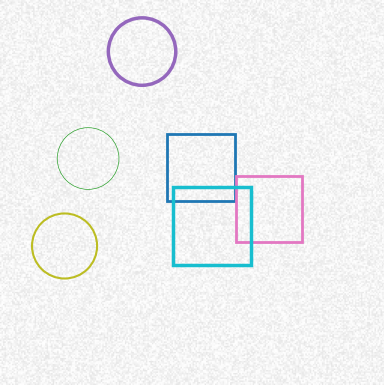[{"shape": "square", "thickness": 2, "radius": 0.44, "center": [0.522, 0.564]}, {"shape": "circle", "thickness": 0.5, "radius": 0.4, "center": [0.229, 0.588]}, {"shape": "circle", "thickness": 2.5, "radius": 0.44, "center": [0.369, 0.866]}, {"shape": "square", "thickness": 2, "radius": 0.43, "center": [0.699, 0.458]}, {"shape": "circle", "thickness": 1.5, "radius": 0.42, "center": [0.168, 0.361]}, {"shape": "square", "thickness": 2.5, "radius": 0.5, "center": [0.551, 0.412]}]